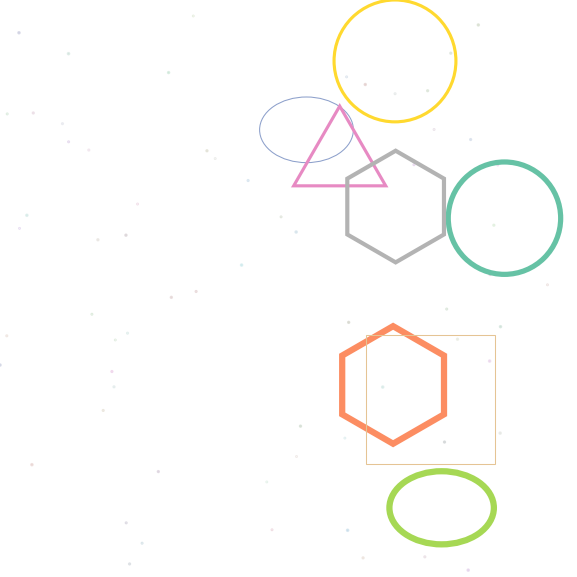[{"shape": "circle", "thickness": 2.5, "radius": 0.49, "center": [0.874, 0.621]}, {"shape": "hexagon", "thickness": 3, "radius": 0.51, "center": [0.681, 0.333]}, {"shape": "oval", "thickness": 0.5, "radius": 0.41, "center": [0.531, 0.774]}, {"shape": "triangle", "thickness": 1.5, "radius": 0.46, "center": [0.588, 0.723]}, {"shape": "oval", "thickness": 3, "radius": 0.45, "center": [0.765, 0.12]}, {"shape": "circle", "thickness": 1.5, "radius": 0.53, "center": [0.684, 0.894]}, {"shape": "square", "thickness": 0.5, "radius": 0.56, "center": [0.745, 0.308]}, {"shape": "hexagon", "thickness": 2, "radius": 0.48, "center": [0.685, 0.641]}]